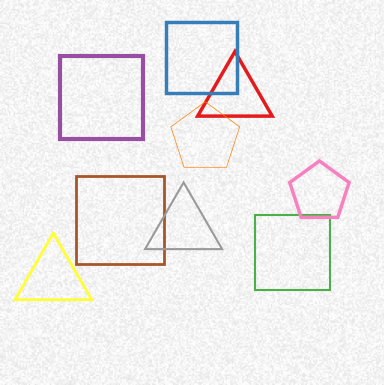[{"shape": "triangle", "thickness": 2.5, "radius": 0.56, "center": [0.61, 0.754]}, {"shape": "square", "thickness": 2.5, "radius": 0.46, "center": [0.523, 0.851]}, {"shape": "square", "thickness": 1.5, "radius": 0.49, "center": [0.761, 0.344]}, {"shape": "square", "thickness": 3, "radius": 0.54, "center": [0.264, 0.748]}, {"shape": "pentagon", "thickness": 0.5, "radius": 0.47, "center": [0.533, 0.642]}, {"shape": "triangle", "thickness": 2, "radius": 0.58, "center": [0.139, 0.279]}, {"shape": "square", "thickness": 2, "radius": 0.57, "center": [0.311, 0.429]}, {"shape": "pentagon", "thickness": 2.5, "radius": 0.41, "center": [0.83, 0.501]}, {"shape": "triangle", "thickness": 1.5, "radius": 0.58, "center": [0.477, 0.411]}]